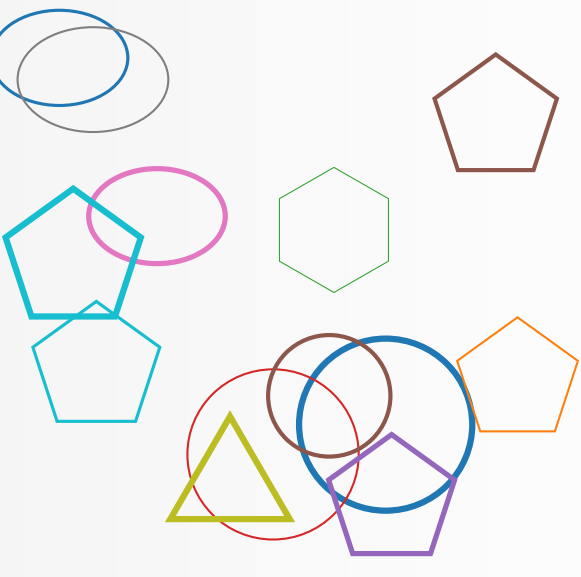[{"shape": "oval", "thickness": 1.5, "radius": 0.59, "center": [0.102, 0.899]}, {"shape": "circle", "thickness": 3, "radius": 0.74, "center": [0.664, 0.264]}, {"shape": "pentagon", "thickness": 1, "radius": 0.55, "center": [0.89, 0.34]}, {"shape": "hexagon", "thickness": 0.5, "radius": 0.54, "center": [0.575, 0.601]}, {"shape": "circle", "thickness": 1, "radius": 0.74, "center": [0.47, 0.212]}, {"shape": "pentagon", "thickness": 2.5, "radius": 0.57, "center": [0.674, 0.133]}, {"shape": "pentagon", "thickness": 2, "radius": 0.55, "center": [0.853, 0.794]}, {"shape": "circle", "thickness": 2, "radius": 0.53, "center": [0.566, 0.314]}, {"shape": "oval", "thickness": 2.5, "radius": 0.59, "center": [0.27, 0.625]}, {"shape": "oval", "thickness": 1, "radius": 0.65, "center": [0.16, 0.861]}, {"shape": "triangle", "thickness": 3, "radius": 0.59, "center": [0.396, 0.16]}, {"shape": "pentagon", "thickness": 1.5, "radius": 0.57, "center": [0.166, 0.362]}, {"shape": "pentagon", "thickness": 3, "radius": 0.61, "center": [0.126, 0.55]}]